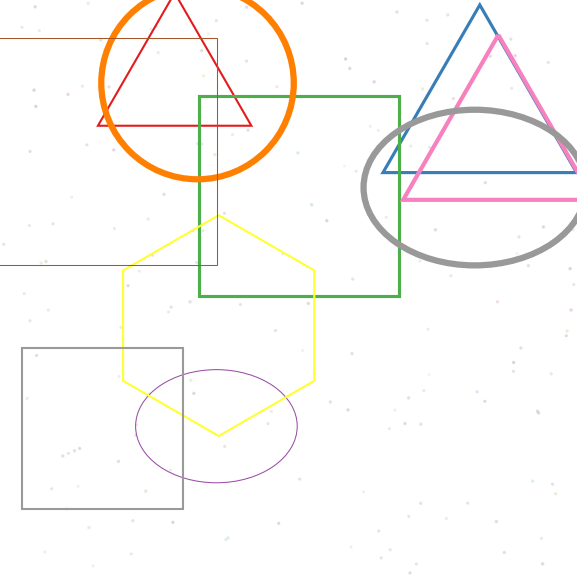[{"shape": "triangle", "thickness": 1, "radius": 0.77, "center": [0.302, 0.858]}, {"shape": "triangle", "thickness": 1.5, "radius": 0.97, "center": [0.831, 0.797]}, {"shape": "square", "thickness": 1.5, "radius": 0.86, "center": [0.518, 0.66]}, {"shape": "oval", "thickness": 0.5, "radius": 0.7, "center": [0.375, 0.261]}, {"shape": "circle", "thickness": 3, "radius": 0.83, "center": [0.342, 0.855]}, {"shape": "hexagon", "thickness": 1, "radius": 0.96, "center": [0.379, 0.435]}, {"shape": "square", "thickness": 0.5, "radius": 0.99, "center": [0.179, 0.737]}, {"shape": "triangle", "thickness": 2, "radius": 0.95, "center": [0.863, 0.748]}, {"shape": "oval", "thickness": 3, "radius": 0.96, "center": [0.822, 0.674]}, {"shape": "square", "thickness": 1, "radius": 0.7, "center": [0.178, 0.257]}]